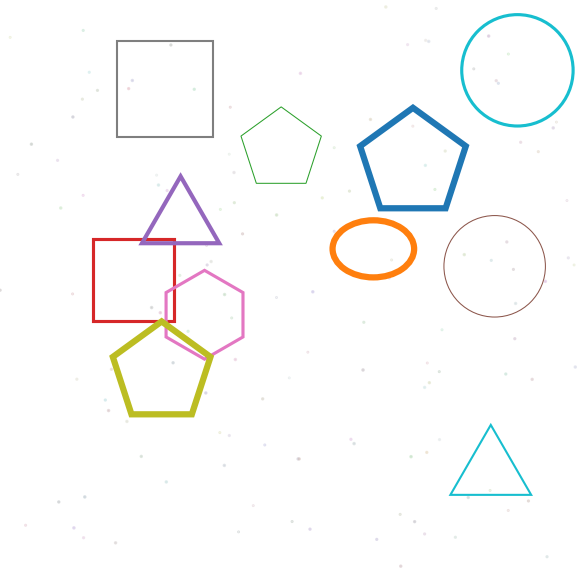[{"shape": "pentagon", "thickness": 3, "radius": 0.48, "center": [0.715, 0.716]}, {"shape": "oval", "thickness": 3, "radius": 0.35, "center": [0.646, 0.568]}, {"shape": "pentagon", "thickness": 0.5, "radius": 0.37, "center": [0.487, 0.741]}, {"shape": "square", "thickness": 1.5, "radius": 0.35, "center": [0.231, 0.514]}, {"shape": "triangle", "thickness": 2, "radius": 0.39, "center": [0.313, 0.617]}, {"shape": "circle", "thickness": 0.5, "radius": 0.44, "center": [0.857, 0.538]}, {"shape": "hexagon", "thickness": 1.5, "radius": 0.38, "center": [0.354, 0.454]}, {"shape": "square", "thickness": 1, "radius": 0.42, "center": [0.286, 0.845]}, {"shape": "pentagon", "thickness": 3, "radius": 0.44, "center": [0.28, 0.354]}, {"shape": "triangle", "thickness": 1, "radius": 0.4, "center": [0.85, 0.183]}, {"shape": "circle", "thickness": 1.5, "radius": 0.48, "center": [0.896, 0.877]}]